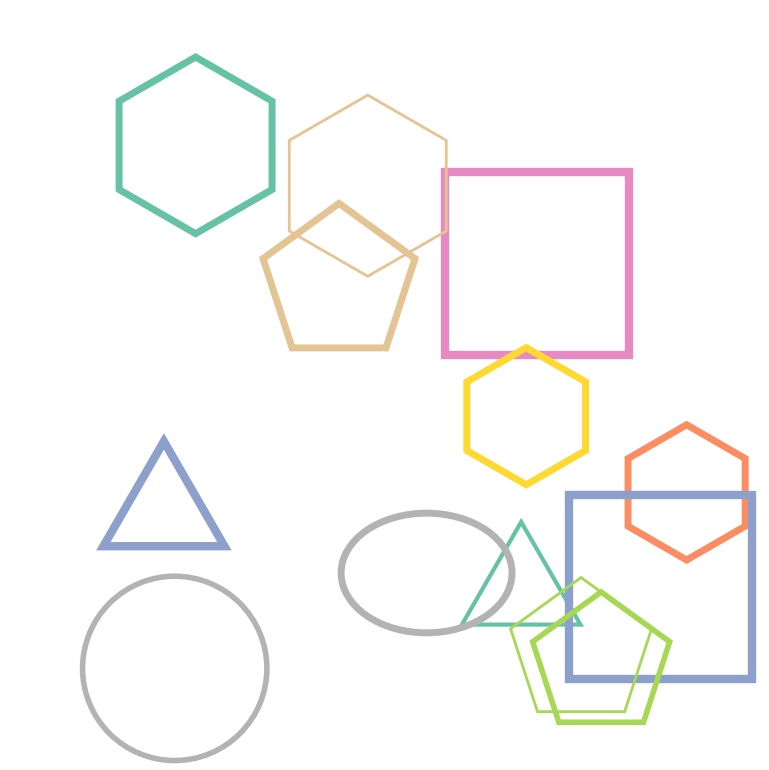[{"shape": "hexagon", "thickness": 2.5, "radius": 0.57, "center": [0.254, 0.811]}, {"shape": "triangle", "thickness": 1.5, "radius": 0.44, "center": [0.677, 0.233]}, {"shape": "hexagon", "thickness": 2.5, "radius": 0.44, "center": [0.892, 0.361]}, {"shape": "triangle", "thickness": 3, "radius": 0.45, "center": [0.213, 0.336]}, {"shape": "square", "thickness": 3, "radius": 0.6, "center": [0.858, 0.238]}, {"shape": "square", "thickness": 3, "radius": 0.59, "center": [0.697, 0.658]}, {"shape": "pentagon", "thickness": 2, "radius": 0.47, "center": [0.781, 0.138]}, {"shape": "pentagon", "thickness": 1, "radius": 0.48, "center": [0.755, 0.154]}, {"shape": "hexagon", "thickness": 2.5, "radius": 0.45, "center": [0.683, 0.459]}, {"shape": "pentagon", "thickness": 2.5, "radius": 0.52, "center": [0.44, 0.632]}, {"shape": "hexagon", "thickness": 1, "radius": 0.59, "center": [0.478, 0.759]}, {"shape": "oval", "thickness": 2.5, "radius": 0.56, "center": [0.554, 0.256]}, {"shape": "circle", "thickness": 2, "radius": 0.6, "center": [0.227, 0.132]}]